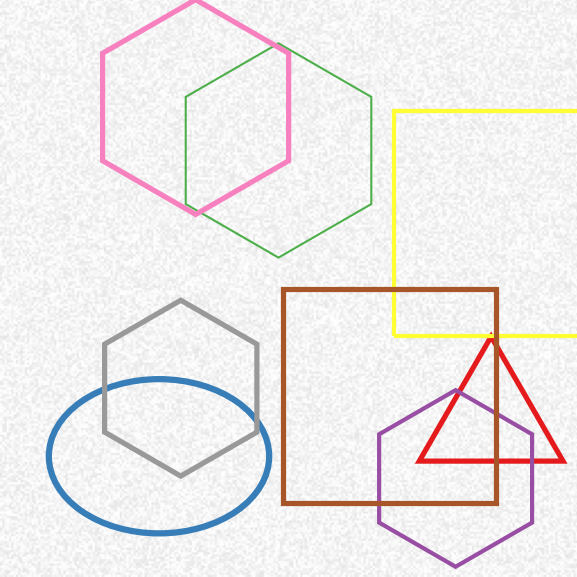[{"shape": "triangle", "thickness": 2.5, "radius": 0.72, "center": [0.85, 0.273]}, {"shape": "oval", "thickness": 3, "radius": 0.95, "center": [0.275, 0.209]}, {"shape": "hexagon", "thickness": 1, "radius": 0.93, "center": [0.482, 0.739]}, {"shape": "hexagon", "thickness": 2, "radius": 0.76, "center": [0.789, 0.171]}, {"shape": "square", "thickness": 2, "radius": 0.98, "center": [0.878, 0.612]}, {"shape": "square", "thickness": 2.5, "radius": 0.92, "center": [0.675, 0.313]}, {"shape": "hexagon", "thickness": 2.5, "radius": 0.93, "center": [0.339, 0.814]}, {"shape": "hexagon", "thickness": 2.5, "radius": 0.76, "center": [0.313, 0.327]}]